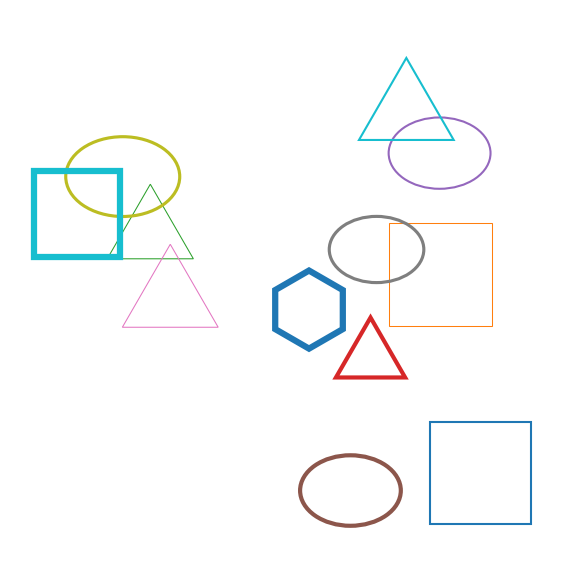[{"shape": "hexagon", "thickness": 3, "radius": 0.34, "center": [0.535, 0.463]}, {"shape": "square", "thickness": 1, "radius": 0.44, "center": [0.832, 0.18]}, {"shape": "square", "thickness": 0.5, "radius": 0.45, "center": [0.763, 0.523]}, {"shape": "triangle", "thickness": 0.5, "radius": 0.43, "center": [0.26, 0.594]}, {"shape": "triangle", "thickness": 2, "radius": 0.35, "center": [0.642, 0.38]}, {"shape": "oval", "thickness": 1, "radius": 0.44, "center": [0.761, 0.734]}, {"shape": "oval", "thickness": 2, "radius": 0.44, "center": [0.607, 0.15]}, {"shape": "triangle", "thickness": 0.5, "radius": 0.48, "center": [0.295, 0.48]}, {"shape": "oval", "thickness": 1.5, "radius": 0.41, "center": [0.652, 0.567]}, {"shape": "oval", "thickness": 1.5, "radius": 0.49, "center": [0.213, 0.693]}, {"shape": "square", "thickness": 3, "radius": 0.37, "center": [0.134, 0.629]}, {"shape": "triangle", "thickness": 1, "radius": 0.47, "center": [0.704, 0.804]}]